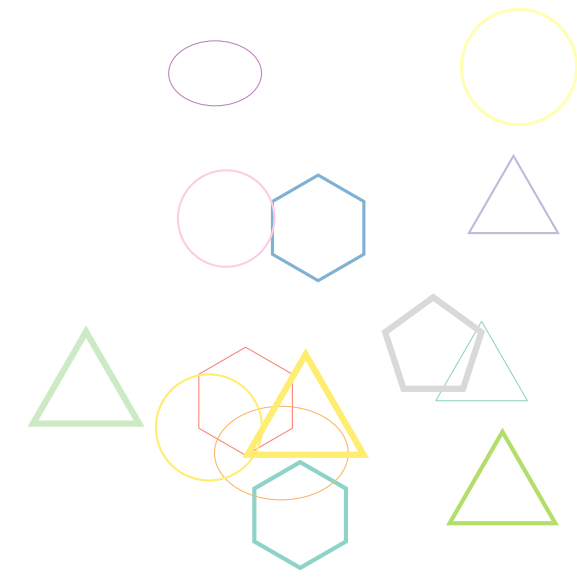[{"shape": "hexagon", "thickness": 2, "radius": 0.46, "center": [0.52, 0.107]}, {"shape": "triangle", "thickness": 0.5, "radius": 0.46, "center": [0.834, 0.351]}, {"shape": "circle", "thickness": 1.5, "radius": 0.5, "center": [0.899, 0.883]}, {"shape": "triangle", "thickness": 1, "radius": 0.45, "center": [0.889, 0.64]}, {"shape": "hexagon", "thickness": 0.5, "radius": 0.47, "center": [0.425, 0.304]}, {"shape": "hexagon", "thickness": 1.5, "radius": 0.46, "center": [0.551, 0.605]}, {"shape": "oval", "thickness": 0.5, "radius": 0.58, "center": [0.487, 0.215]}, {"shape": "triangle", "thickness": 2, "radius": 0.53, "center": [0.87, 0.146]}, {"shape": "circle", "thickness": 1, "radius": 0.42, "center": [0.392, 0.621]}, {"shape": "pentagon", "thickness": 3, "radius": 0.44, "center": [0.75, 0.397]}, {"shape": "oval", "thickness": 0.5, "radius": 0.4, "center": [0.372, 0.872]}, {"shape": "triangle", "thickness": 3, "radius": 0.53, "center": [0.149, 0.319]}, {"shape": "triangle", "thickness": 3, "radius": 0.58, "center": [0.529, 0.27]}, {"shape": "circle", "thickness": 1, "radius": 0.46, "center": [0.362, 0.259]}]